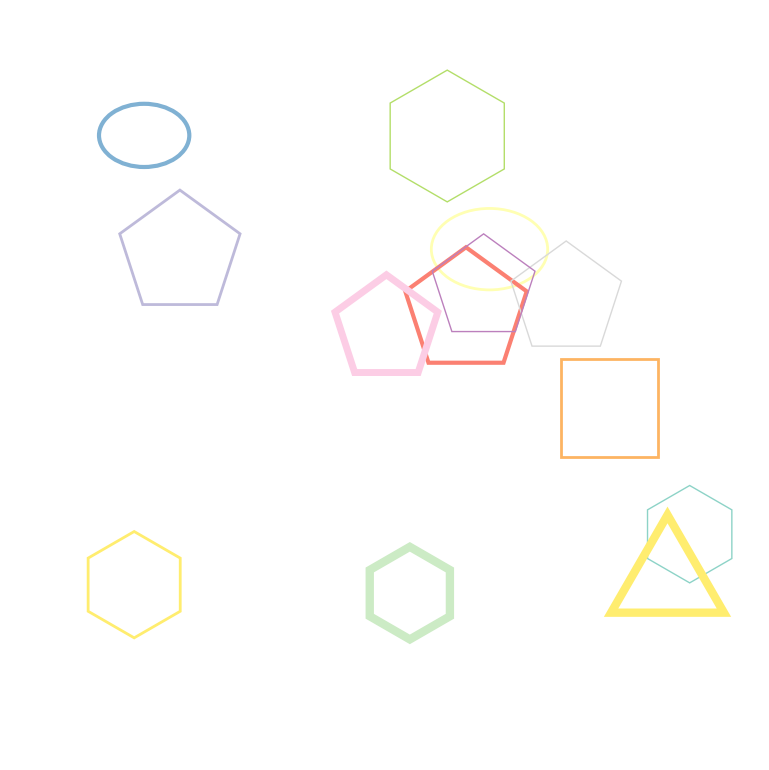[{"shape": "hexagon", "thickness": 0.5, "radius": 0.32, "center": [0.896, 0.306]}, {"shape": "oval", "thickness": 1, "radius": 0.38, "center": [0.636, 0.676]}, {"shape": "pentagon", "thickness": 1, "radius": 0.41, "center": [0.234, 0.671]}, {"shape": "pentagon", "thickness": 1.5, "radius": 0.41, "center": [0.605, 0.596]}, {"shape": "oval", "thickness": 1.5, "radius": 0.29, "center": [0.187, 0.824]}, {"shape": "square", "thickness": 1, "radius": 0.32, "center": [0.792, 0.47]}, {"shape": "hexagon", "thickness": 0.5, "radius": 0.43, "center": [0.581, 0.823]}, {"shape": "pentagon", "thickness": 2.5, "radius": 0.35, "center": [0.502, 0.573]}, {"shape": "pentagon", "thickness": 0.5, "radius": 0.38, "center": [0.735, 0.612]}, {"shape": "pentagon", "thickness": 0.5, "radius": 0.35, "center": [0.628, 0.626]}, {"shape": "hexagon", "thickness": 3, "radius": 0.3, "center": [0.532, 0.23]}, {"shape": "hexagon", "thickness": 1, "radius": 0.35, "center": [0.174, 0.241]}, {"shape": "triangle", "thickness": 3, "radius": 0.42, "center": [0.867, 0.247]}]